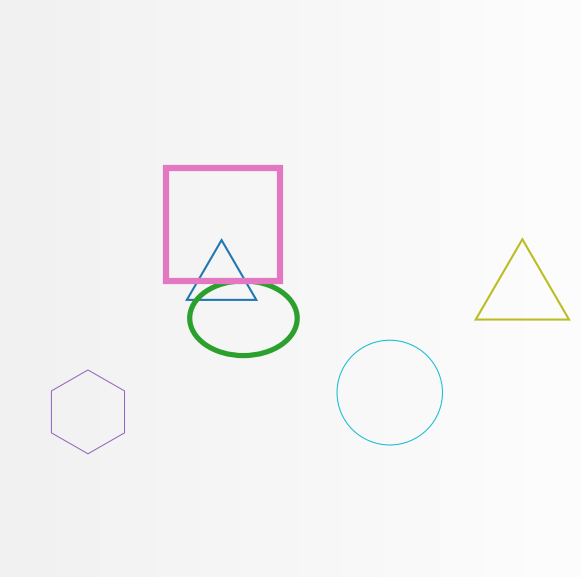[{"shape": "triangle", "thickness": 1, "radius": 0.34, "center": [0.381, 0.514]}, {"shape": "oval", "thickness": 2.5, "radius": 0.46, "center": [0.419, 0.448]}, {"shape": "hexagon", "thickness": 0.5, "radius": 0.36, "center": [0.151, 0.286]}, {"shape": "square", "thickness": 3, "radius": 0.49, "center": [0.384, 0.61]}, {"shape": "triangle", "thickness": 1, "radius": 0.46, "center": [0.899, 0.492]}, {"shape": "circle", "thickness": 0.5, "radius": 0.45, "center": [0.671, 0.319]}]